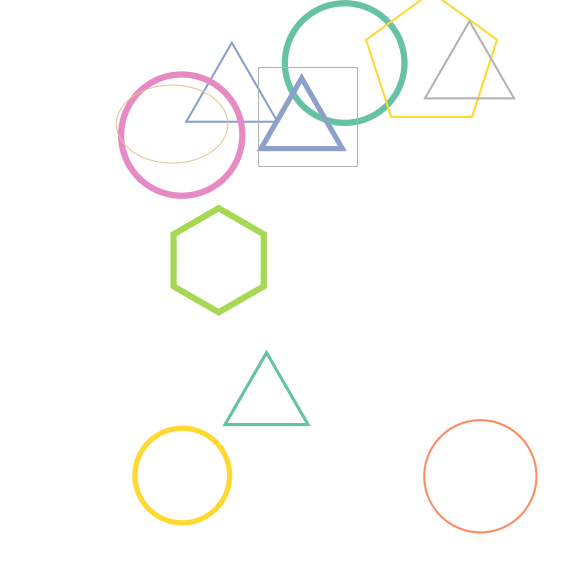[{"shape": "circle", "thickness": 3, "radius": 0.52, "center": [0.597, 0.89]}, {"shape": "triangle", "thickness": 1.5, "radius": 0.41, "center": [0.462, 0.305]}, {"shape": "circle", "thickness": 1, "radius": 0.49, "center": [0.832, 0.174]}, {"shape": "triangle", "thickness": 1, "radius": 0.46, "center": [0.401, 0.834]}, {"shape": "triangle", "thickness": 2.5, "radius": 0.41, "center": [0.522, 0.782]}, {"shape": "circle", "thickness": 3, "radius": 0.52, "center": [0.315, 0.765]}, {"shape": "hexagon", "thickness": 3, "radius": 0.45, "center": [0.379, 0.548]}, {"shape": "pentagon", "thickness": 1, "radius": 0.6, "center": [0.747, 0.893]}, {"shape": "circle", "thickness": 2.5, "radius": 0.41, "center": [0.316, 0.176]}, {"shape": "oval", "thickness": 0.5, "radius": 0.48, "center": [0.298, 0.784]}, {"shape": "triangle", "thickness": 1, "radius": 0.45, "center": [0.813, 0.873]}, {"shape": "square", "thickness": 0.5, "radius": 0.43, "center": [0.533, 0.797]}]